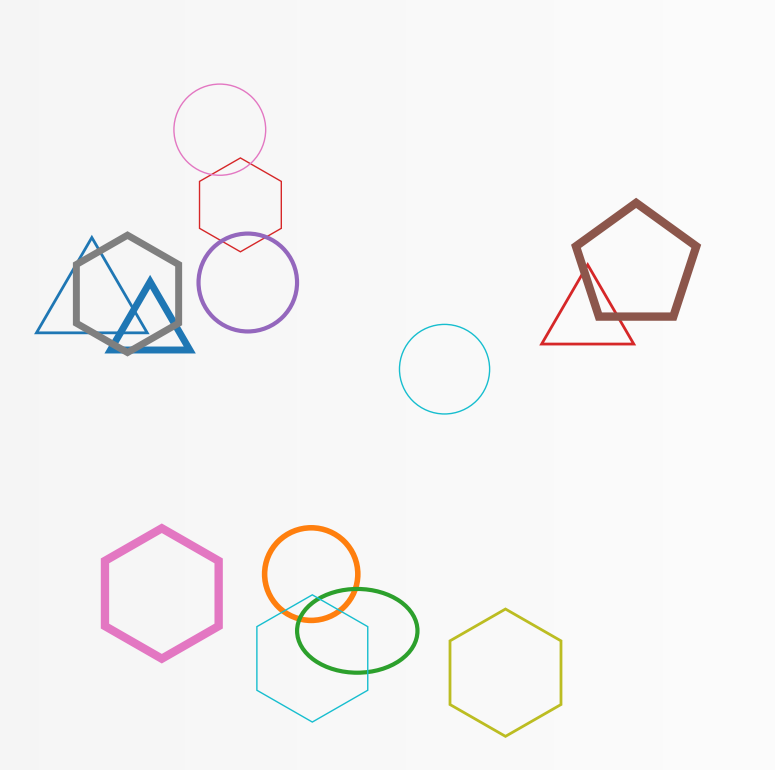[{"shape": "triangle", "thickness": 2.5, "radius": 0.3, "center": [0.194, 0.575]}, {"shape": "triangle", "thickness": 1, "radius": 0.41, "center": [0.119, 0.609]}, {"shape": "circle", "thickness": 2, "radius": 0.3, "center": [0.402, 0.254]}, {"shape": "oval", "thickness": 1.5, "radius": 0.39, "center": [0.461, 0.181]}, {"shape": "triangle", "thickness": 1, "radius": 0.34, "center": [0.758, 0.588]}, {"shape": "hexagon", "thickness": 0.5, "radius": 0.3, "center": [0.31, 0.734]}, {"shape": "circle", "thickness": 1.5, "radius": 0.32, "center": [0.32, 0.633]}, {"shape": "pentagon", "thickness": 3, "radius": 0.41, "center": [0.821, 0.655]}, {"shape": "hexagon", "thickness": 3, "radius": 0.42, "center": [0.209, 0.229]}, {"shape": "circle", "thickness": 0.5, "radius": 0.3, "center": [0.284, 0.832]}, {"shape": "hexagon", "thickness": 2.5, "radius": 0.38, "center": [0.165, 0.618]}, {"shape": "hexagon", "thickness": 1, "radius": 0.41, "center": [0.652, 0.126]}, {"shape": "circle", "thickness": 0.5, "radius": 0.29, "center": [0.574, 0.521]}, {"shape": "hexagon", "thickness": 0.5, "radius": 0.41, "center": [0.403, 0.145]}]